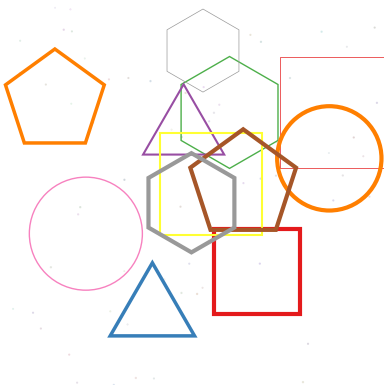[{"shape": "square", "thickness": 3, "radius": 0.55, "center": [0.668, 0.295]}, {"shape": "square", "thickness": 0.5, "radius": 0.72, "center": [0.872, 0.707]}, {"shape": "triangle", "thickness": 2.5, "radius": 0.63, "center": [0.396, 0.191]}, {"shape": "hexagon", "thickness": 1, "radius": 0.73, "center": [0.596, 0.708]}, {"shape": "triangle", "thickness": 1.5, "radius": 0.61, "center": [0.477, 0.659]}, {"shape": "pentagon", "thickness": 2.5, "radius": 0.67, "center": [0.143, 0.738]}, {"shape": "circle", "thickness": 3, "radius": 0.68, "center": [0.855, 0.589]}, {"shape": "square", "thickness": 1.5, "radius": 0.66, "center": [0.548, 0.521]}, {"shape": "pentagon", "thickness": 3, "radius": 0.72, "center": [0.632, 0.52]}, {"shape": "circle", "thickness": 1, "radius": 0.73, "center": [0.223, 0.393]}, {"shape": "hexagon", "thickness": 0.5, "radius": 0.54, "center": [0.527, 0.869]}, {"shape": "hexagon", "thickness": 3, "radius": 0.64, "center": [0.497, 0.473]}]